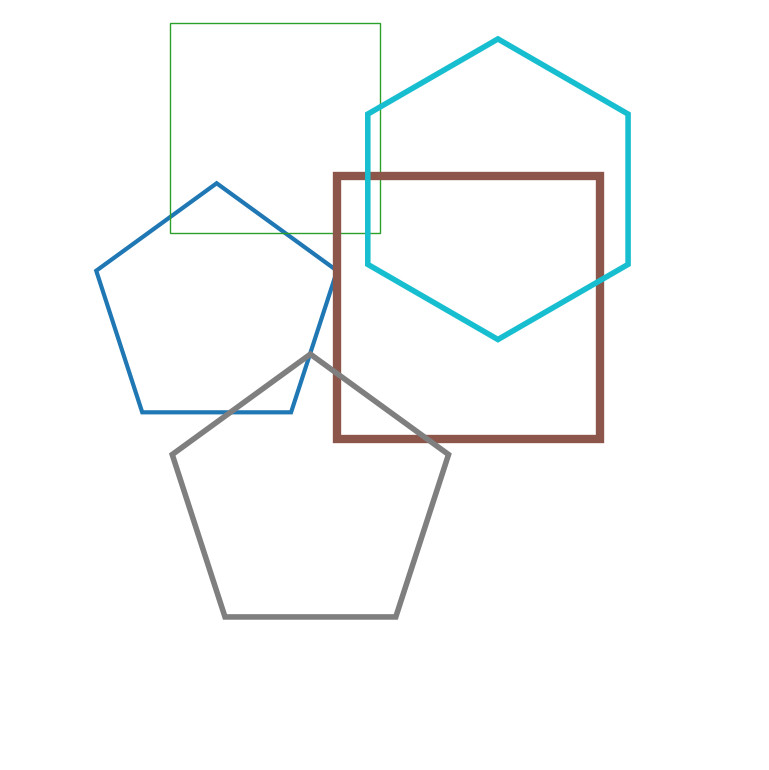[{"shape": "pentagon", "thickness": 1.5, "radius": 0.82, "center": [0.281, 0.598]}, {"shape": "square", "thickness": 0.5, "radius": 0.68, "center": [0.357, 0.833]}, {"shape": "square", "thickness": 3, "radius": 0.86, "center": [0.608, 0.601]}, {"shape": "pentagon", "thickness": 2, "radius": 0.94, "center": [0.403, 0.351]}, {"shape": "hexagon", "thickness": 2, "radius": 0.98, "center": [0.647, 0.754]}]